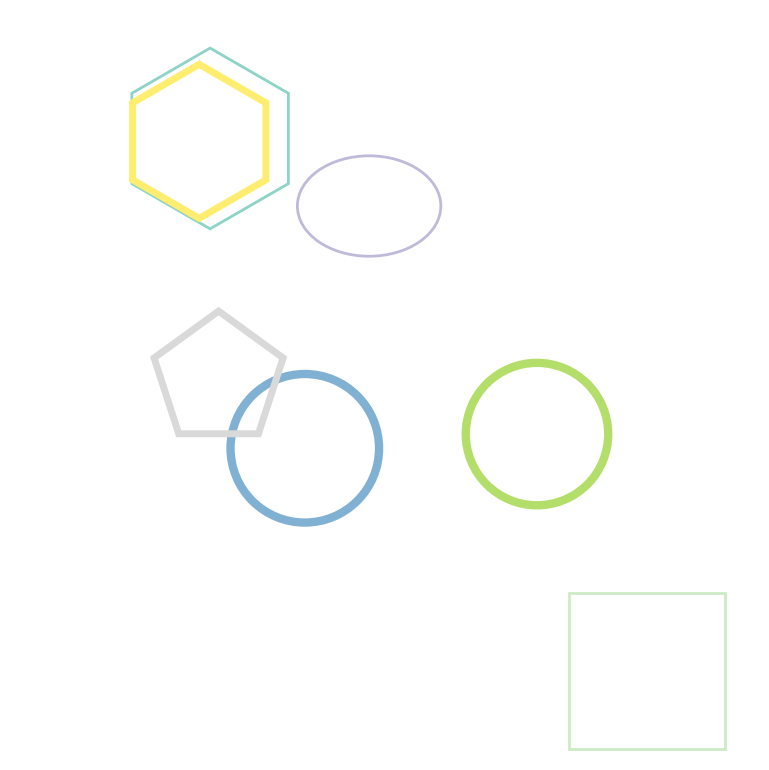[{"shape": "hexagon", "thickness": 1, "radius": 0.59, "center": [0.273, 0.82]}, {"shape": "oval", "thickness": 1, "radius": 0.47, "center": [0.479, 0.732]}, {"shape": "circle", "thickness": 3, "radius": 0.48, "center": [0.396, 0.418]}, {"shape": "circle", "thickness": 3, "radius": 0.46, "center": [0.697, 0.436]}, {"shape": "pentagon", "thickness": 2.5, "radius": 0.44, "center": [0.284, 0.508]}, {"shape": "square", "thickness": 1, "radius": 0.51, "center": [0.84, 0.128]}, {"shape": "hexagon", "thickness": 2.5, "radius": 0.5, "center": [0.259, 0.816]}]